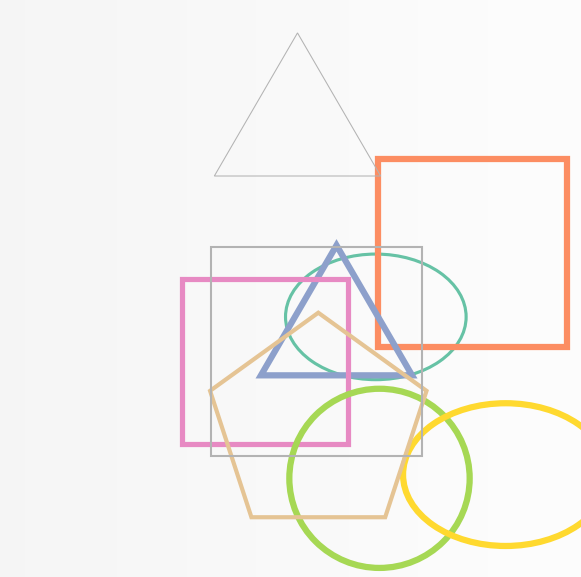[{"shape": "oval", "thickness": 1.5, "radius": 0.78, "center": [0.647, 0.45]}, {"shape": "square", "thickness": 3, "radius": 0.81, "center": [0.813, 0.562]}, {"shape": "triangle", "thickness": 3, "radius": 0.75, "center": [0.579, 0.424]}, {"shape": "square", "thickness": 2.5, "radius": 0.71, "center": [0.456, 0.373]}, {"shape": "circle", "thickness": 3, "radius": 0.78, "center": [0.653, 0.171]}, {"shape": "oval", "thickness": 3, "radius": 0.88, "center": [0.87, 0.177]}, {"shape": "pentagon", "thickness": 2, "radius": 0.98, "center": [0.548, 0.262]}, {"shape": "square", "thickness": 1, "radius": 0.91, "center": [0.544, 0.39]}, {"shape": "triangle", "thickness": 0.5, "radius": 0.83, "center": [0.512, 0.777]}]